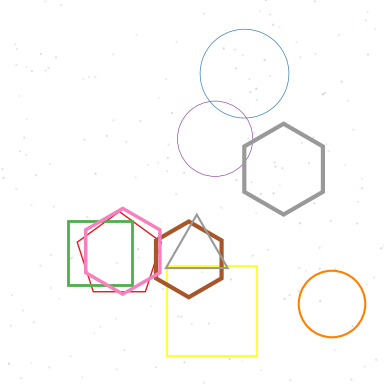[{"shape": "pentagon", "thickness": 1, "radius": 0.58, "center": [0.31, 0.335]}, {"shape": "circle", "thickness": 0.5, "radius": 0.58, "center": [0.635, 0.809]}, {"shape": "square", "thickness": 2, "radius": 0.41, "center": [0.26, 0.343]}, {"shape": "circle", "thickness": 0.5, "radius": 0.49, "center": [0.559, 0.64]}, {"shape": "circle", "thickness": 1.5, "radius": 0.43, "center": [0.862, 0.21]}, {"shape": "square", "thickness": 1.5, "radius": 0.58, "center": [0.55, 0.193]}, {"shape": "hexagon", "thickness": 3, "radius": 0.49, "center": [0.49, 0.326]}, {"shape": "hexagon", "thickness": 2.5, "radius": 0.56, "center": [0.319, 0.347]}, {"shape": "triangle", "thickness": 1.5, "radius": 0.46, "center": [0.511, 0.35]}, {"shape": "hexagon", "thickness": 3, "radius": 0.59, "center": [0.737, 0.561]}]